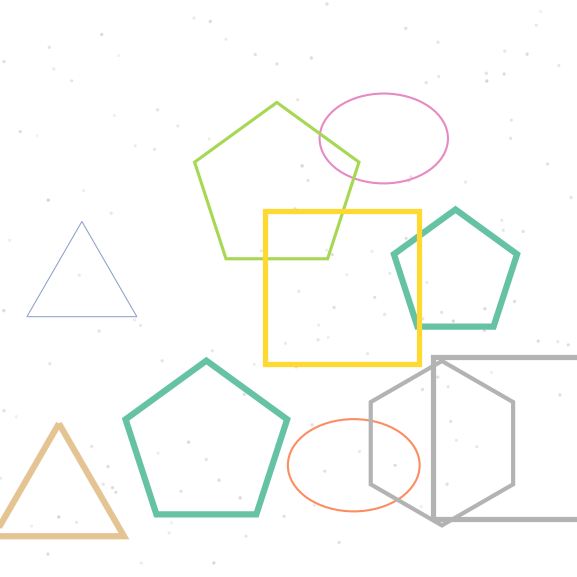[{"shape": "pentagon", "thickness": 3, "radius": 0.56, "center": [0.789, 0.524]}, {"shape": "pentagon", "thickness": 3, "radius": 0.74, "center": [0.357, 0.227]}, {"shape": "oval", "thickness": 1, "radius": 0.57, "center": [0.613, 0.193]}, {"shape": "triangle", "thickness": 0.5, "radius": 0.55, "center": [0.142, 0.506]}, {"shape": "oval", "thickness": 1, "radius": 0.56, "center": [0.665, 0.759]}, {"shape": "pentagon", "thickness": 1.5, "radius": 0.75, "center": [0.479, 0.672]}, {"shape": "square", "thickness": 2.5, "radius": 0.66, "center": [0.592, 0.501]}, {"shape": "triangle", "thickness": 3, "radius": 0.65, "center": [0.102, 0.136]}, {"shape": "square", "thickness": 2.5, "radius": 0.7, "center": [0.89, 0.24]}, {"shape": "hexagon", "thickness": 2, "radius": 0.71, "center": [0.765, 0.232]}]